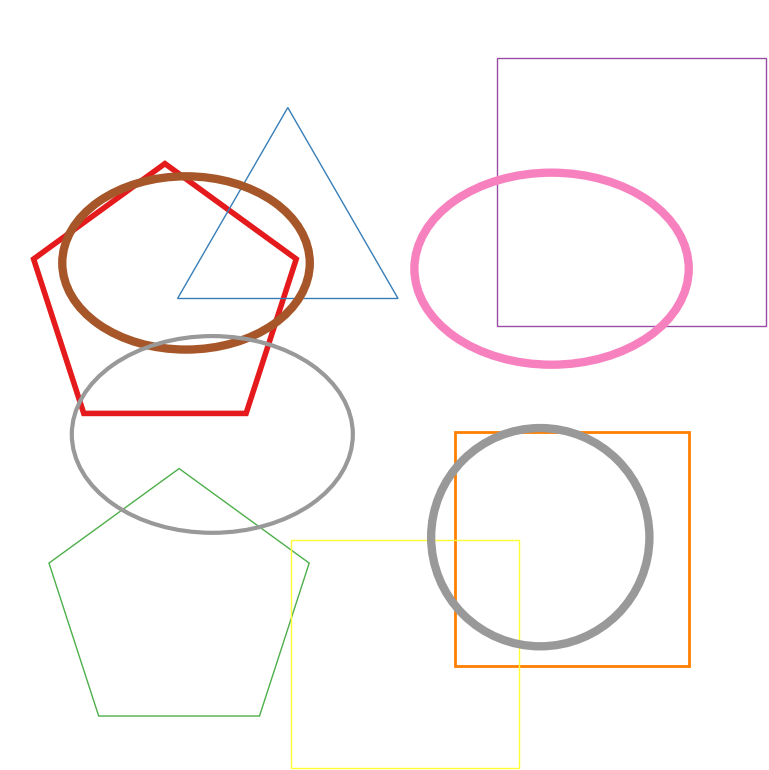[{"shape": "pentagon", "thickness": 2, "radius": 0.9, "center": [0.214, 0.608]}, {"shape": "triangle", "thickness": 0.5, "radius": 0.83, "center": [0.374, 0.695]}, {"shape": "pentagon", "thickness": 0.5, "radius": 0.89, "center": [0.233, 0.214]}, {"shape": "square", "thickness": 0.5, "radius": 0.87, "center": [0.82, 0.75]}, {"shape": "square", "thickness": 1, "radius": 0.76, "center": [0.742, 0.287]}, {"shape": "square", "thickness": 0.5, "radius": 0.74, "center": [0.526, 0.151]}, {"shape": "oval", "thickness": 3, "radius": 0.8, "center": [0.242, 0.659]}, {"shape": "oval", "thickness": 3, "radius": 0.89, "center": [0.716, 0.651]}, {"shape": "oval", "thickness": 1.5, "radius": 0.91, "center": [0.276, 0.436]}, {"shape": "circle", "thickness": 3, "radius": 0.71, "center": [0.702, 0.302]}]